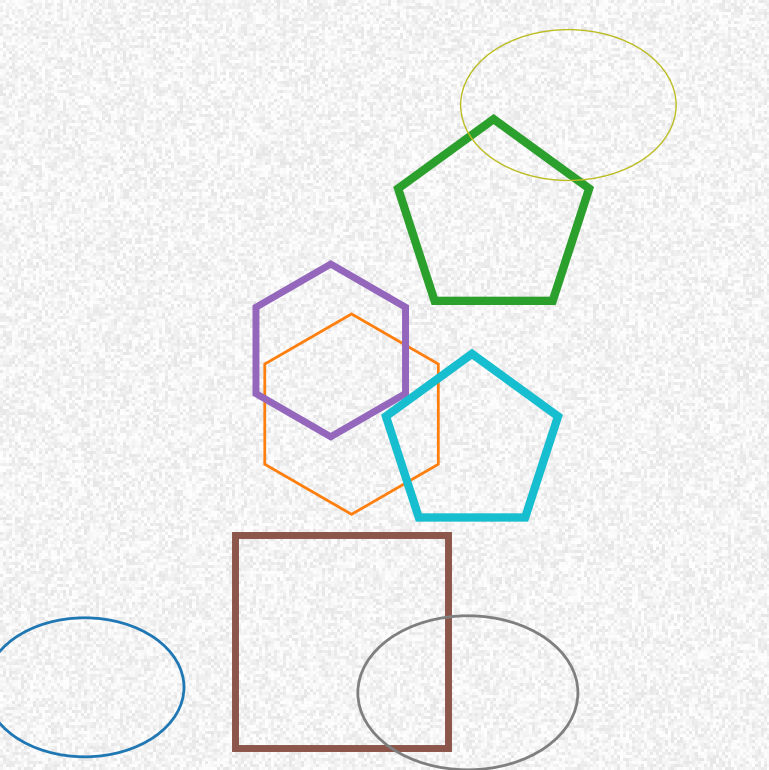[{"shape": "oval", "thickness": 1, "radius": 0.64, "center": [0.11, 0.107]}, {"shape": "hexagon", "thickness": 1, "radius": 0.65, "center": [0.457, 0.462]}, {"shape": "pentagon", "thickness": 3, "radius": 0.65, "center": [0.641, 0.715]}, {"shape": "hexagon", "thickness": 2.5, "radius": 0.56, "center": [0.43, 0.545]}, {"shape": "square", "thickness": 2.5, "radius": 0.69, "center": [0.443, 0.167]}, {"shape": "oval", "thickness": 1, "radius": 0.71, "center": [0.608, 0.1]}, {"shape": "oval", "thickness": 0.5, "radius": 0.7, "center": [0.738, 0.864]}, {"shape": "pentagon", "thickness": 3, "radius": 0.59, "center": [0.613, 0.423]}]